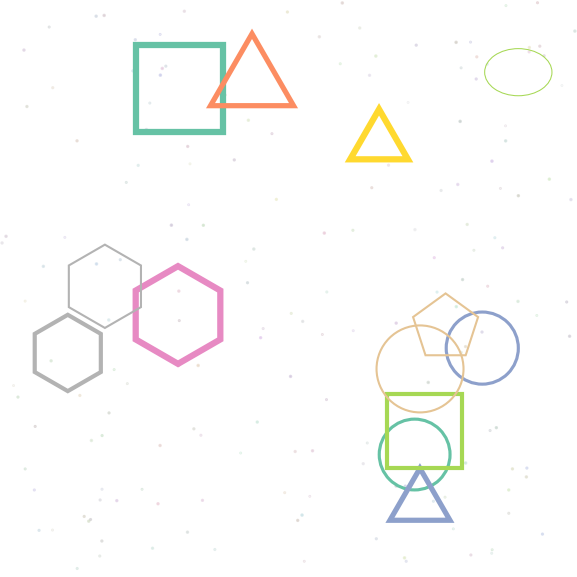[{"shape": "circle", "thickness": 1.5, "radius": 0.31, "center": [0.718, 0.212]}, {"shape": "square", "thickness": 3, "radius": 0.38, "center": [0.311, 0.845]}, {"shape": "triangle", "thickness": 2.5, "radius": 0.41, "center": [0.436, 0.858]}, {"shape": "triangle", "thickness": 2.5, "radius": 0.3, "center": [0.727, 0.128]}, {"shape": "circle", "thickness": 1.5, "radius": 0.31, "center": [0.835, 0.396]}, {"shape": "hexagon", "thickness": 3, "radius": 0.42, "center": [0.308, 0.454]}, {"shape": "oval", "thickness": 0.5, "radius": 0.29, "center": [0.898, 0.874]}, {"shape": "square", "thickness": 2, "radius": 0.32, "center": [0.735, 0.253]}, {"shape": "triangle", "thickness": 3, "radius": 0.29, "center": [0.656, 0.752]}, {"shape": "pentagon", "thickness": 1, "radius": 0.3, "center": [0.772, 0.432]}, {"shape": "circle", "thickness": 1, "radius": 0.38, "center": [0.727, 0.36]}, {"shape": "hexagon", "thickness": 1, "radius": 0.36, "center": [0.182, 0.503]}, {"shape": "hexagon", "thickness": 2, "radius": 0.33, "center": [0.117, 0.388]}]